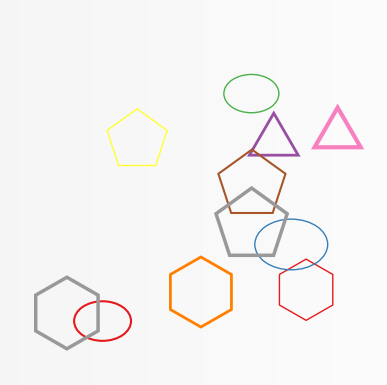[{"shape": "oval", "thickness": 1.5, "radius": 0.37, "center": [0.265, 0.166]}, {"shape": "hexagon", "thickness": 1, "radius": 0.4, "center": [0.79, 0.247]}, {"shape": "oval", "thickness": 1, "radius": 0.47, "center": [0.752, 0.365]}, {"shape": "oval", "thickness": 1, "radius": 0.36, "center": [0.649, 0.757]}, {"shape": "triangle", "thickness": 2, "radius": 0.36, "center": [0.707, 0.633]}, {"shape": "hexagon", "thickness": 2, "radius": 0.45, "center": [0.518, 0.242]}, {"shape": "pentagon", "thickness": 1, "radius": 0.41, "center": [0.354, 0.636]}, {"shape": "pentagon", "thickness": 1.5, "radius": 0.46, "center": [0.65, 0.52]}, {"shape": "triangle", "thickness": 3, "radius": 0.34, "center": [0.871, 0.652]}, {"shape": "hexagon", "thickness": 2.5, "radius": 0.46, "center": [0.173, 0.187]}, {"shape": "pentagon", "thickness": 2.5, "radius": 0.48, "center": [0.649, 0.415]}]